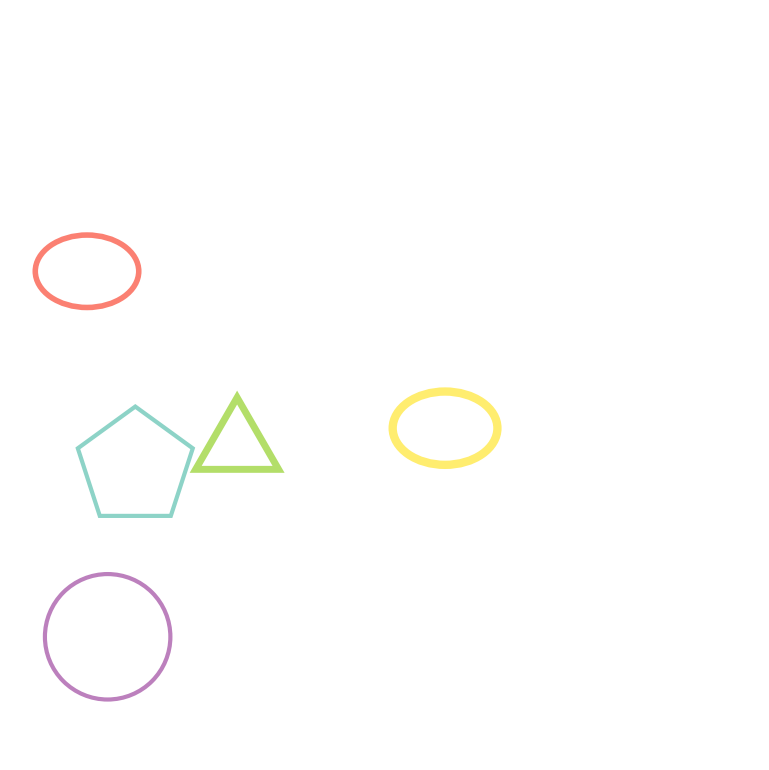[{"shape": "pentagon", "thickness": 1.5, "radius": 0.39, "center": [0.176, 0.394]}, {"shape": "oval", "thickness": 2, "radius": 0.34, "center": [0.113, 0.648]}, {"shape": "triangle", "thickness": 2.5, "radius": 0.31, "center": [0.308, 0.422]}, {"shape": "circle", "thickness": 1.5, "radius": 0.41, "center": [0.14, 0.173]}, {"shape": "oval", "thickness": 3, "radius": 0.34, "center": [0.578, 0.444]}]